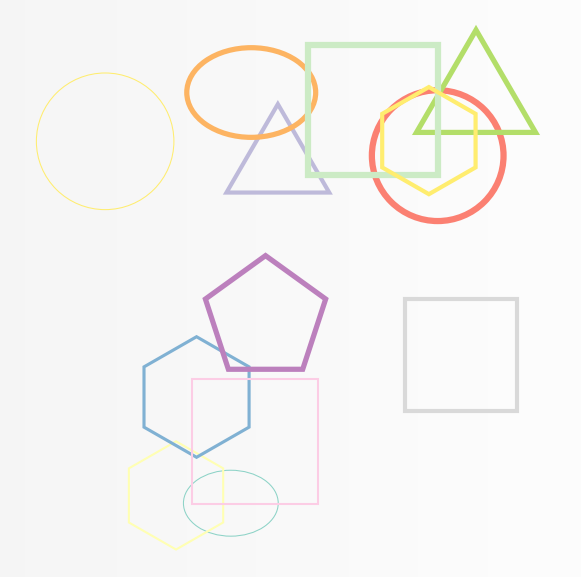[{"shape": "oval", "thickness": 0.5, "radius": 0.41, "center": [0.397, 0.128]}, {"shape": "hexagon", "thickness": 1, "radius": 0.47, "center": [0.303, 0.141]}, {"shape": "triangle", "thickness": 2, "radius": 0.51, "center": [0.478, 0.717]}, {"shape": "circle", "thickness": 3, "radius": 0.57, "center": [0.753, 0.73]}, {"shape": "hexagon", "thickness": 1.5, "radius": 0.52, "center": [0.338, 0.312]}, {"shape": "oval", "thickness": 2.5, "radius": 0.55, "center": [0.432, 0.839]}, {"shape": "triangle", "thickness": 2.5, "radius": 0.59, "center": [0.819, 0.829]}, {"shape": "square", "thickness": 1, "radius": 0.54, "center": [0.438, 0.234]}, {"shape": "square", "thickness": 2, "radius": 0.48, "center": [0.794, 0.384]}, {"shape": "pentagon", "thickness": 2.5, "radius": 0.54, "center": [0.457, 0.448]}, {"shape": "square", "thickness": 3, "radius": 0.56, "center": [0.642, 0.808]}, {"shape": "circle", "thickness": 0.5, "radius": 0.59, "center": [0.181, 0.754]}, {"shape": "hexagon", "thickness": 2, "radius": 0.46, "center": [0.738, 0.756]}]